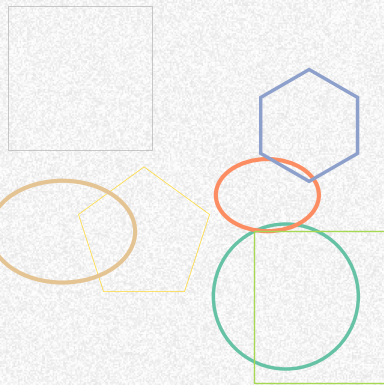[{"shape": "circle", "thickness": 2.5, "radius": 0.94, "center": [0.743, 0.23]}, {"shape": "oval", "thickness": 3, "radius": 0.67, "center": [0.694, 0.493]}, {"shape": "hexagon", "thickness": 2.5, "radius": 0.73, "center": [0.803, 0.674]}, {"shape": "square", "thickness": 1, "radius": 0.99, "center": [0.858, 0.202]}, {"shape": "pentagon", "thickness": 0.5, "radius": 0.89, "center": [0.374, 0.388]}, {"shape": "oval", "thickness": 3, "radius": 0.94, "center": [0.162, 0.398]}, {"shape": "square", "thickness": 0.5, "radius": 0.93, "center": [0.207, 0.796]}]